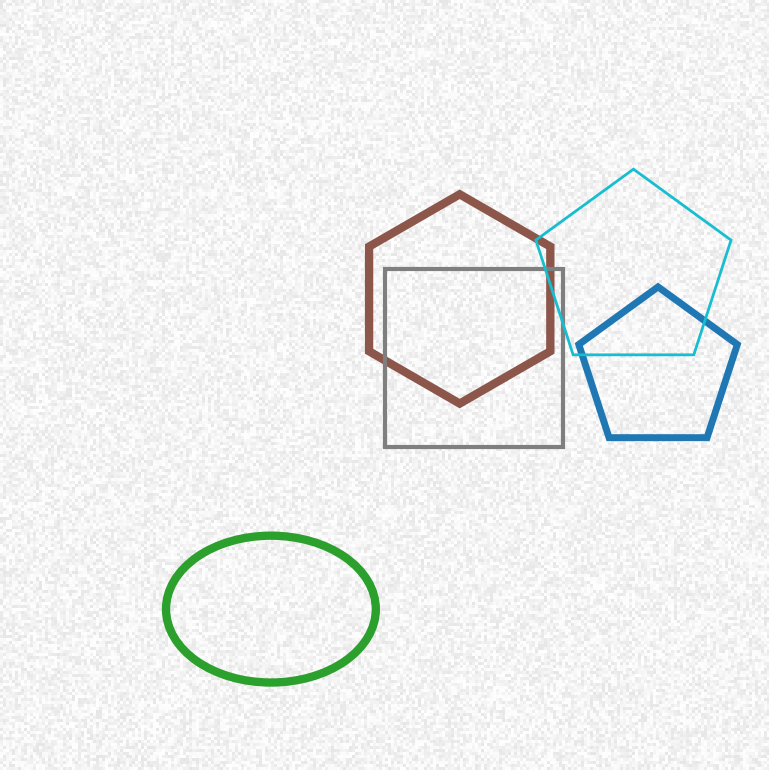[{"shape": "pentagon", "thickness": 2.5, "radius": 0.54, "center": [0.855, 0.519]}, {"shape": "oval", "thickness": 3, "radius": 0.68, "center": [0.352, 0.209]}, {"shape": "hexagon", "thickness": 3, "radius": 0.68, "center": [0.597, 0.612]}, {"shape": "square", "thickness": 1.5, "radius": 0.58, "center": [0.616, 0.535]}, {"shape": "pentagon", "thickness": 1, "radius": 0.67, "center": [0.823, 0.647]}]